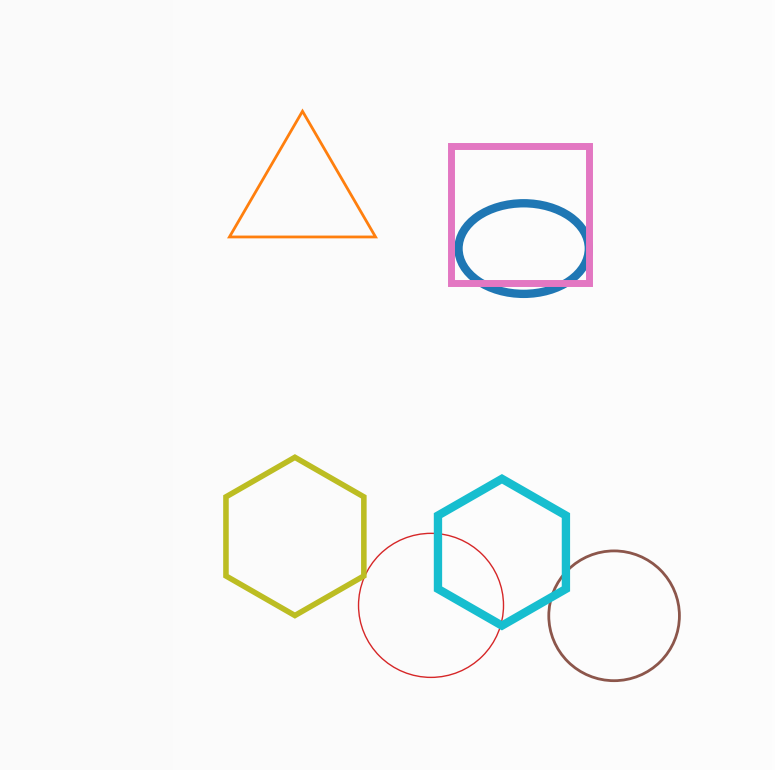[{"shape": "oval", "thickness": 3, "radius": 0.42, "center": [0.676, 0.677]}, {"shape": "triangle", "thickness": 1, "radius": 0.54, "center": [0.39, 0.747]}, {"shape": "circle", "thickness": 0.5, "radius": 0.47, "center": [0.556, 0.214]}, {"shape": "circle", "thickness": 1, "radius": 0.42, "center": [0.792, 0.2]}, {"shape": "square", "thickness": 2.5, "radius": 0.44, "center": [0.671, 0.721]}, {"shape": "hexagon", "thickness": 2, "radius": 0.51, "center": [0.381, 0.303]}, {"shape": "hexagon", "thickness": 3, "radius": 0.48, "center": [0.648, 0.283]}]